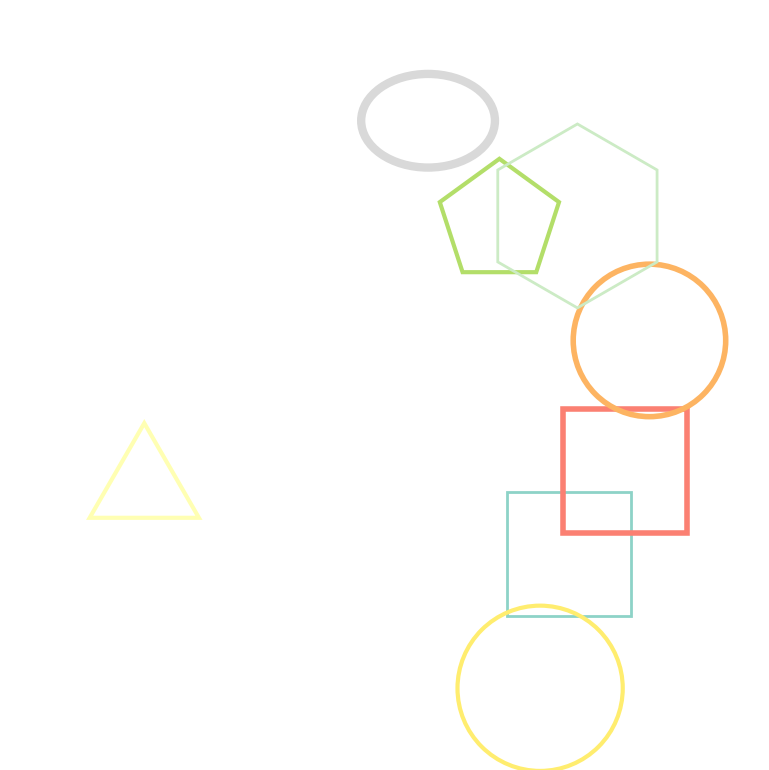[{"shape": "square", "thickness": 1, "radius": 0.4, "center": [0.739, 0.281]}, {"shape": "triangle", "thickness": 1.5, "radius": 0.41, "center": [0.187, 0.369]}, {"shape": "square", "thickness": 2, "radius": 0.4, "center": [0.812, 0.388]}, {"shape": "circle", "thickness": 2, "radius": 0.5, "center": [0.843, 0.558]}, {"shape": "pentagon", "thickness": 1.5, "radius": 0.41, "center": [0.649, 0.712]}, {"shape": "oval", "thickness": 3, "radius": 0.43, "center": [0.556, 0.843]}, {"shape": "hexagon", "thickness": 1, "radius": 0.6, "center": [0.75, 0.72]}, {"shape": "circle", "thickness": 1.5, "radius": 0.54, "center": [0.701, 0.106]}]